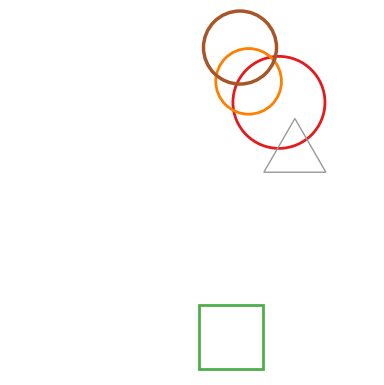[{"shape": "circle", "thickness": 2, "radius": 0.6, "center": [0.725, 0.734]}, {"shape": "square", "thickness": 2, "radius": 0.41, "center": [0.6, 0.124]}, {"shape": "circle", "thickness": 2, "radius": 0.43, "center": [0.646, 0.789]}, {"shape": "circle", "thickness": 2.5, "radius": 0.47, "center": [0.623, 0.877]}, {"shape": "triangle", "thickness": 1, "radius": 0.47, "center": [0.766, 0.599]}]